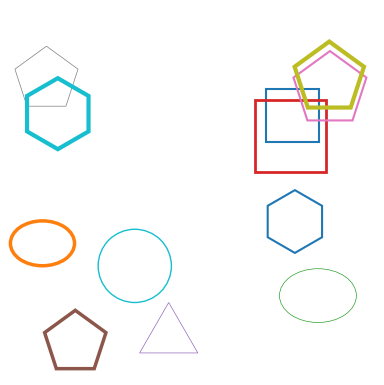[{"shape": "square", "thickness": 1.5, "radius": 0.34, "center": [0.759, 0.7]}, {"shape": "hexagon", "thickness": 1.5, "radius": 0.41, "center": [0.766, 0.425]}, {"shape": "oval", "thickness": 2.5, "radius": 0.42, "center": [0.11, 0.368]}, {"shape": "oval", "thickness": 0.5, "radius": 0.5, "center": [0.826, 0.232]}, {"shape": "square", "thickness": 2, "radius": 0.46, "center": [0.755, 0.647]}, {"shape": "triangle", "thickness": 0.5, "radius": 0.44, "center": [0.438, 0.127]}, {"shape": "pentagon", "thickness": 2.5, "radius": 0.42, "center": [0.196, 0.11]}, {"shape": "pentagon", "thickness": 1.5, "radius": 0.5, "center": [0.857, 0.768]}, {"shape": "pentagon", "thickness": 0.5, "radius": 0.43, "center": [0.121, 0.794]}, {"shape": "pentagon", "thickness": 3, "radius": 0.47, "center": [0.855, 0.797]}, {"shape": "hexagon", "thickness": 3, "radius": 0.46, "center": [0.15, 0.705]}, {"shape": "circle", "thickness": 1, "radius": 0.48, "center": [0.35, 0.309]}]